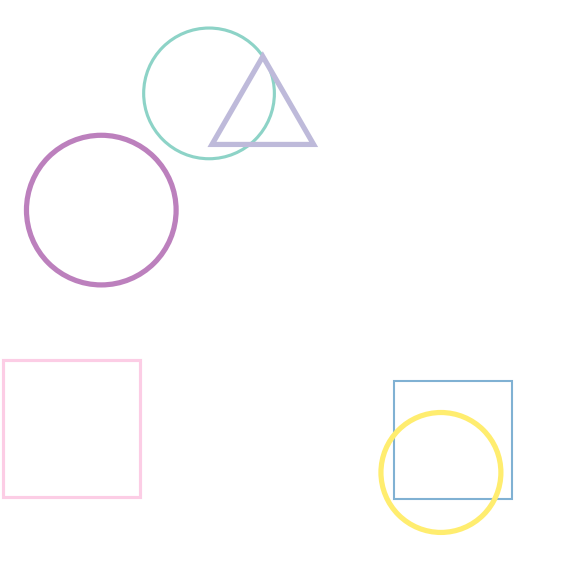[{"shape": "circle", "thickness": 1.5, "radius": 0.57, "center": [0.362, 0.837]}, {"shape": "triangle", "thickness": 2.5, "radius": 0.51, "center": [0.455, 0.8]}, {"shape": "square", "thickness": 1, "radius": 0.51, "center": [0.785, 0.237]}, {"shape": "square", "thickness": 1.5, "radius": 0.6, "center": [0.124, 0.258]}, {"shape": "circle", "thickness": 2.5, "radius": 0.65, "center": [0.175, 0.635]}, {"shape": "circle", "thickness": 2.5, "radius": 0.52, "center": [0.764, 0.181]}]